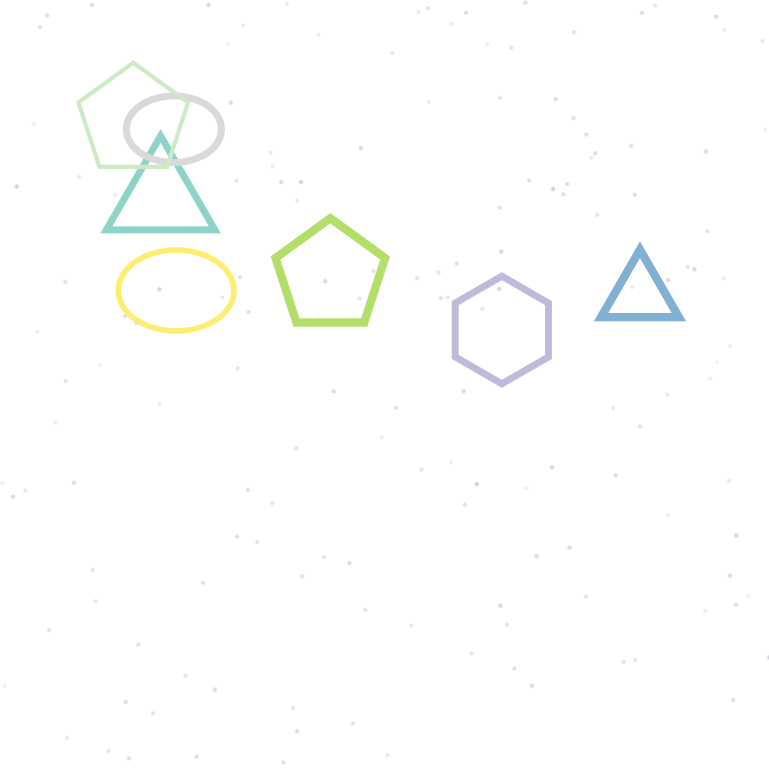[{"shape": "triangle", "thickness": 2.5, "radius": 0.41, "center": [0.209, 0.742]}, {"shape": "hexagon", "thickness": 2.5, "radius": 0.35, "center": [0.652, 0.571]}, {"shape": "triangle", "thickness": 3, "radius": 0.29, "center": [0.831, 0.617]}, {"shape": "pentagon", "thickness": 3, "radius": 0.37, "center": [0.429, 0.642]}, {"shape": "oval", "thickness": 2.5, "radius": 0.31, "center": [0.226, 0.832]}, {"shape": "pentagon", "thickness": 1.5, "radius": 0.37, "center": [0.173, 0.844]}, {"shape": "oval", "thickness": 2, "radius": 0.38, "center": [0.229, 0.623]}]